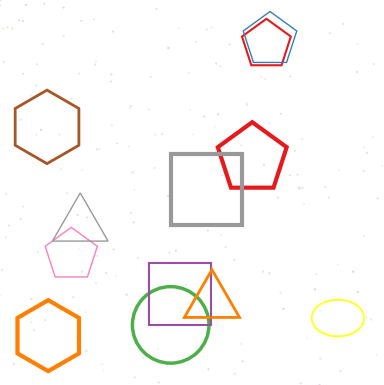[{"shape": "pentagon", "thickness": 1.5, "radius": 0.33, "center": [0.692, 0.884]}, {"shape": "pentagon", "thickness": 3, "radius": 0.47, "center": [0.655, 0.589]}, {"shape": "pentagon", "thickness": 1, "radius": 0.37, "center": [0.701, 0.897]}, {"shape": "circle", "thickness": 2.5, "radius": 0.5, "center": [0.443, 0.156]}, {"shape": "square", "thickness": 1.5, "radius": 0.4, "center": [0.468, 0.237]}, {"shape": "triangle", "thickness": 2, "radius": 0.41, "center": [0.551, 0.217]}, {"shape": "hexagon", "thickness": 3, "radius": 0.46, "center": [0.125, 0.128]}, {"shape": "oval", "thickness": 1.5, "radius": 0.34, "center": [0.878, 0.174]}, {"shape": "hexagon", "thickness": 2, "radius": 0.48, "center": [0.122, 0.67]}, {"shape": "pentagon", "thickness": 1, "radius": 0.36, "center": [0.185, 0.338]}, {"shape": "triangle", "thickness": 1, "radius": 0.42, "center": [0.208, 0.416]}, {"shape": "square", "thickness": 3, "radius": 0.46, "center": [0.536, 0.507]}]